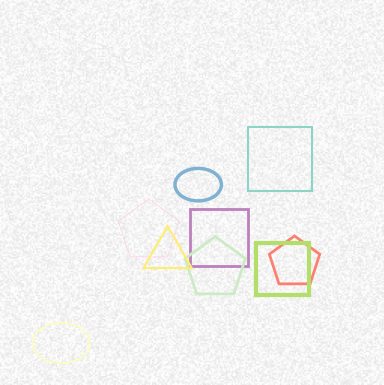[{"shape": "square", "thickness": 1.5, "radius": 0.42, "center": [0.728, 0.588]}, {"shape": "oval", "thickness": 1, "radius": 0.37, "center": [0.159, 0.109]}, {"shape": "pentagon", "thickness": 2, "radius": 0.34, "center": [0.765, 0.318]}, {"shape": "oval", "thickness": 2.5, "radius": 0.3, "center": [0.515, 0.52]}, {"shape": "square", "thickness": 3, "radius": 0.34, "center": [0.733, 0.302]}, {"shape": "pentagon", "thickness": 0.5, "radius": 0.42, "center": [0.386, 0.4]}, {"shape": "square", "thickness": 2, "radius": 0.37, "center": [0.569, 0.384]}, {"shape": "pentagon", "thickness": 2, "radius": 0.41, "center": [0.559, 0.303]}, {"shape": "triangle", "thickness": 1.5, "radius": 0.36, "center": [0.435, 0.34]}]